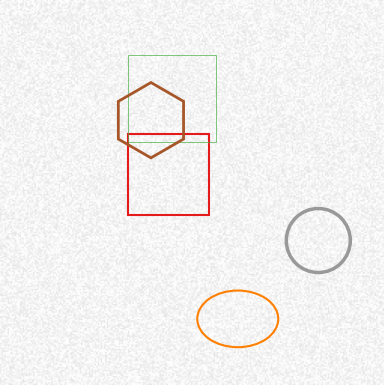[{"shape": "square", "thickness": 1.5, "radius": 0.53, "center": [0.437, 0.546]}, {"shape": "square", "thickness": 0.5, "radius": 0.57, "center": [0.447, 0.744]}, {"shape": "oval", "thickness": 1.5, "radius": 0.53, "center": [0.618, 0.172]}, {"shape": "hexagon", "thickness": 2, "radius": 0.49, "center": [0.392, 0.688]}, {"shape": "circle", "thickness": 2.5, "radius": 0.42, "center": [0.827, 0.375]}]